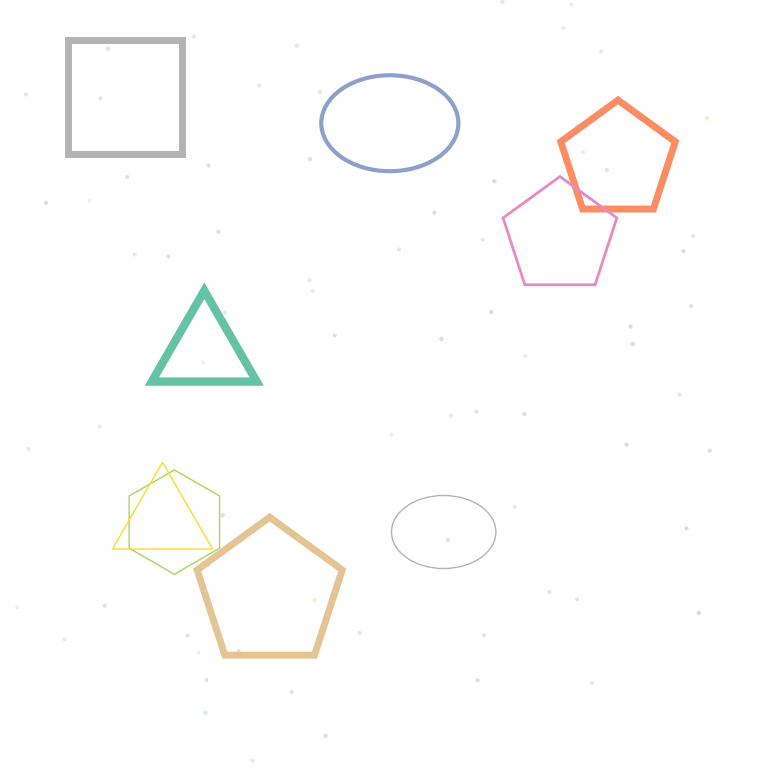[{"shape": "triangle", "thickness": 3, "radius": 0.39, "center": [0.265, 0.544]}, {"shape": "pentagon", "thickness": 2.5, "radius": 0.39, "center": [0.803, 0.792]}, {"shape": "oval", "thickness": 1.5, "radius": 0.45, "center": [0.506, 0.84]}, {"shape": "pentagon", "thickness": 1, "radius": 0.39, "center": [0.727, 0.693]}, {"shape": "hexagon", "thickness": 0.5, "radius": 0.34, "center": [0.226, 0.322]}, {"shape": "triangle", "thickness": 0.5, "radius": 0.38, "center": [0.211, 0.325]}, {"shape": "pentagon", "thickness": 2.5, "radius": 0.5, "center": [0.35, 0.229]}, {"shape": "square", "thickness": 2.5, "radius": 0.37, "center": [0.162, 0.874]}, {"shape": "oval", "thickness": 0.5, "radius": 0.34, "center": [0.576, 0.309]}]